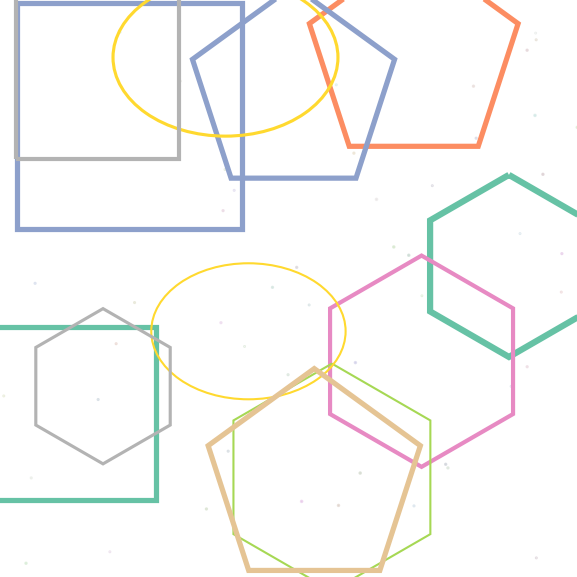[{"shape": "hexagon", "thickness": 3, "radius": 0.79, "center": [0.881, 0.539]}, {"shape": "square", "thickness": 2.5, "radius": 0.75, "center": [0.121, 0.283]}, {"shape": "pentagon", "thickness": 2.5, "radius": 0.95, "center": [0.716, 0.9]}, {"shape": "pentagon", "thickness": 2.5, "radius": 0.92, "center": [0.508, 0.84]}, {"shape": "square", "thickness": 2.5, "radius": 0.98, "center": [0.225, 0.798]}, {"shape": "hexagon", "thickness": 2, "radius": 0.91, "center": [0.73, 0.374]}, {"shape": "hexagon", "thickness": 1, "radius": 0.98, "center": [0.575, 0.173]}, {"shape": "oval", "thickness": 1, "radius": 0.84, "center": [0.43, 0.425]}, {"shape": "oval", "thickness": 1.5, "radius": 0.97, "center": [0.39, 0.9]}, {"shape": "pentagon", "thickness": 2.5, "radius": 0.97, "center": [0.544, 0.168]}, {"shape": "hexagon", "thickness": 1.5, "radius": 0.67, "center": [0.178, 0.33]}, {"shape": "square", "thickness": 2, "radius": 0.71, "center": [0.168, 0.865]}]